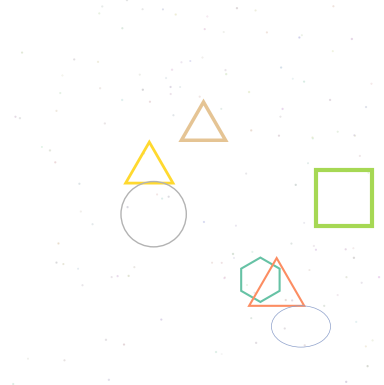[{"shape": "hexagon", "thickness": 1.5, "radius": 0.29, "center": [0.676, 0.273]}, {"shape": "triangle", "thickness": 1.5, "radius": 0.41, "center": [0.719, 0.247]}, {"shape": "oval", "thickness": 0.5, "radius": 0.38, "center": [0.782, 0.152]}, {"shape": "square", "thickness": 3, "radius": 0.36, "center": [0.894, 0.485]}, {"shape": "triangle", "thickness": 2, "radius": 0.36, "center": [0.388, 0.56]}, {"shape": "triangle", "thickness": 2.5, "radius": 0.33, "center": [0.529, 0.669]}, {"shape": "circle", "thickness": 1, "radius": 0.42, "center": [0.399, 0.444]}]